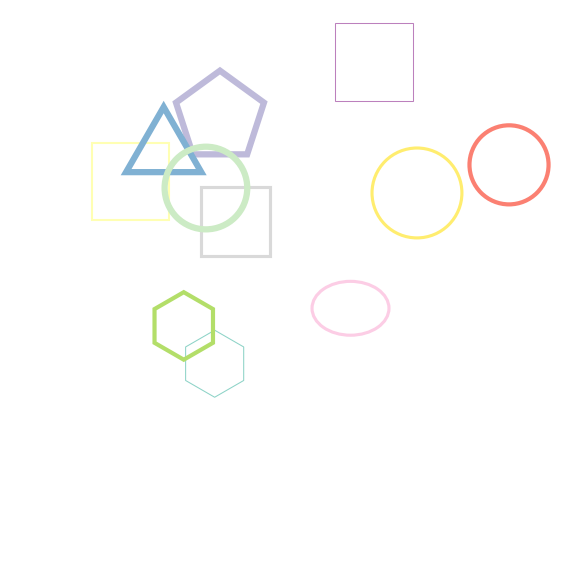[{"shape": "hexagon", "thickness": 0.5, "radius": 0.29, "center": [0.372, 0.369]}, {"shape": "square", "thickness": 1, "radius": 0.33, "center": [0.226, 0.685]}, {"shape": "pentagon", "thickness": 3, "radius": 0.4, "center": [0.381, 0.797]}, {"shape": "circle", "thickness": 2, "radius": 0.34, "center": [0.881, 0.714]}, {"shape": "triangle", "thickness": 3, "radius": 0.38, "center": [0.283, 0.739]}, {"shape": "hexagon", "thickness": 2, "radius": 0.29, "center": [0.318, 0.435]}, {"shape": "oval", "thickness": 1.5, "radius": 0.33, "center": [0.607, 0.465]}, {"shape": "square", "thickness": 1.5, "radius": 0.3, "center": [0.407, 0.615]}, {"shape": "square", "thickness": 0.5, "radius": 0.34, "center": [0.648, 0.891]}, {"shape": "circle", "thickness": 3, "radius": 0.36, "center": [0.357, 0.674]}, {"shape": "circle", "thickness": 1.5, "radius": 0.39, "center": [0.722, 0.665]}]